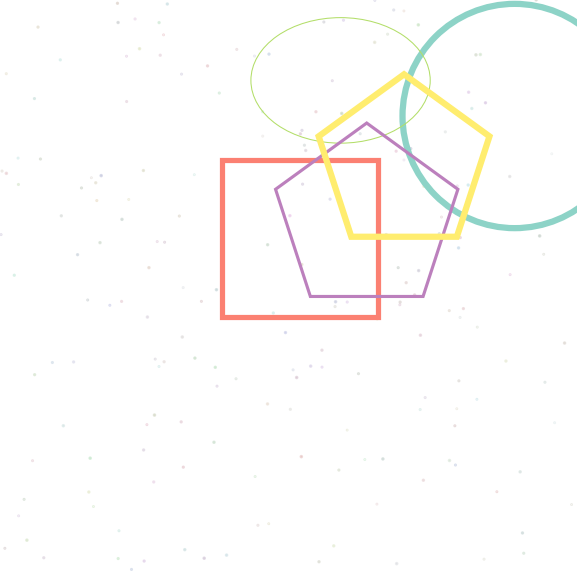[{"shape": "circle", "thickness": 3, "radius": 0.97, "center": [0.891, 0.798]}, {"shape": "square", "thickness": 2.5, "radius": 0.68, "center": [0.52, 0.586]}, {"shape": "oval", "thickness": 0.5, "radius": 0.78, "center": [0.59, 0.86]}, {"shape": "pentagon", "thickness": 1.5, "radius": 0.83, "center": [0.635, 0.62]}, {"shape": "pentagon", "thickness": 3, "radius": 0.78, "center": [0.7, 0.715]}]